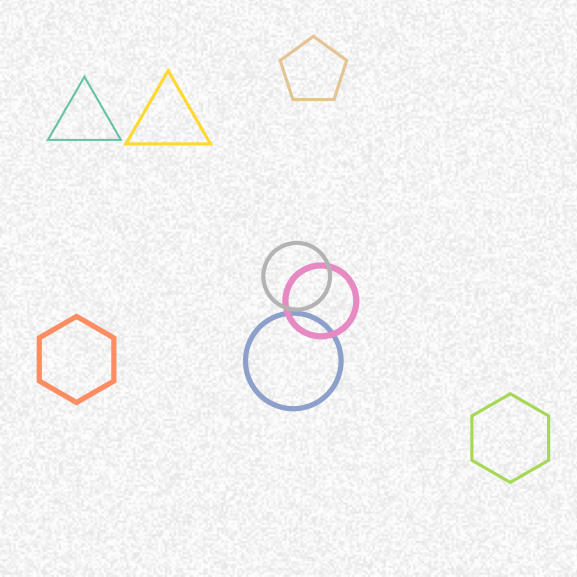[{"shape": "triangle", "thickness": 1, "radius": 0.36, "center": [0.146, 0.793]}, {"shape": "hexagon", "thickness": 2.5, "radius": 0.37, "center": [0.133, 0.377]}, {"shape": "circle", "thickness": 2.5, "radius": 0.41, "center": [0.508, 0.374]}, {"shape": "circle", "thickness": 3, "radius": 0.31, "center": [0.556, 0.478]}, {"shape": "hexagon", "thickness": 1.5, "radius": 0.38, "center": [0.884, 0.241]}, {"shape": "triangle", "thickness": 1.5, "radius": 0.42, "center": [0.291, 0.792]}, {"shape": "pentagon", "thickness": 1.5, "radius": 0.3, "center": [0.543, 0.876]}, {"shape": "circle", "thickness": 2, "radius": 0.29, "center": [0.514, 0.521]}]